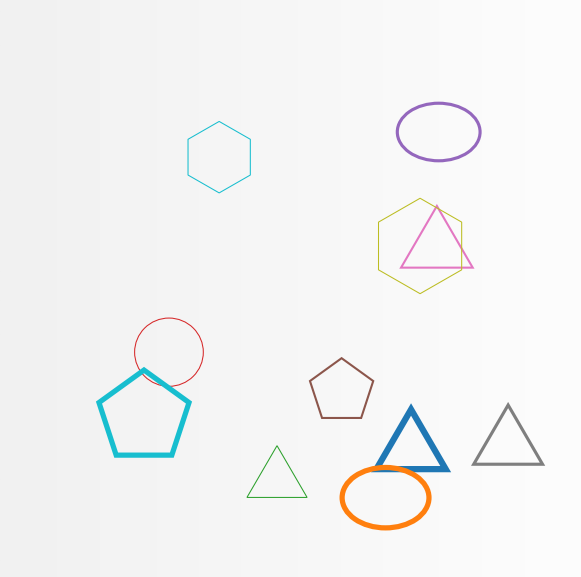[{"shape": "triangle", "thickness": 3, "radius": 0.34, "center": [0.707, 0.221]}, {"shape": "oval", "thickness": 2.5, "radius": 0.37, "center": [0.663, 0.137]}, {"shape": "triangle", "thickness": 0.5, "radius": 0.3, "center": [0.477, 0.168]}, {"shape": "circle", "thickness": 0.5, "radius": 0.3, "center": [0.291, 0.389]}, {"shape": "oval", "thickness": 1.5, "radius": 0.36, "center": [0.755, 0.771]}, {"shape": "pentagon", "thickness": 1, "radius": 0.29, "center": [0.588, 0.322]}, {"shape": "triangle", "thickness": 1, "radius": 0.36, "center": [0.752, 0.571]}, {"shape": "triangle", "thickness": 1.5, "radius": 0.34, "center": [0.874, 0.229]}, {"shape": "hexagon", "thickness": 0.5, "radius": 0.41, "center": [0.723, 0.573]}, {"shape": "hexagon", "thickness": 0.5, "radius": 0.31, "center": [0.377, 0.727]}, {"shape": "pentagon", "thickness": 2.5, "radius": 0.41, "center": [0.248, 0.277]}]